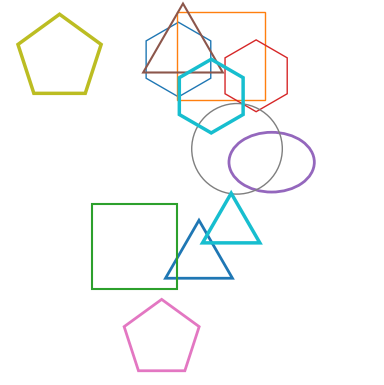[{"shape": "triangle", "thickness": 2, "radius": 0.5, "center": [0.517, 0.327]}, {"shape": "hexagon", "thickness": 1, "radius": 0.48, "center": [0.464, 0.845]}, {"shape": "square", "thickness": 1, "radius": 0.57, "center": [0.574, 0.855]}, {"shape": "square", "thickness": 1.5, "radius": 0.56, "center": [0.349, 0.36]}, {"shape": "hexagon", "thickness": 1, "radius": 0.47, "center": [0.665, 0.803]}, {"shape": "oval", "thickness": 2, "radius": 0.55, "center": [0.706, 0.579]}, {"shape": "triangle", "thickness": 1.5, "radius": 0.6, "center": [0.475, 0.871]}, {"shape": "pentagon", "thickness": 2, "radius": 0.51, "center": [0.42, 0.12]}, {"shape": "circle", "thickness": 1, "radius": 0.59, "center": [0.616, 0.613]}, {"shape": "pentagon", "thickness": 2.5, "radius": 0.57, "center": [0.155, 0.849]}, {"shape": "hexagon", "thickness": 2.5, "radius": 0.48, "center": [0.549, 0.75]}, {"shape": "triangle", "thickness": 2.5, "radius": 0.43, "center": [0.6, 0.412]}]